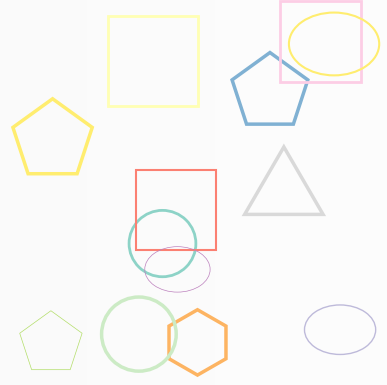[{"shape": "circle", "thickness": 2, "radius": 0.43, "center": [0.419, 0.367]}, {"shape": "square", "thickness": 2, "radius": 0.58, "center": [0.395, 0.841]}, {"shape": "oval", "thickness": 1, "radius": 0.46, "center": [0.878, 0.144]}, {"shape": "square", "thickness": 1.5, "radius": 0.52, "center": [0.454, 0.454]}, {"shape": "pentagon", "thickness": 2.5, "radius": 0.51, "center": [0.697, 0.761]}, {"shape": "hexagon", "thickness": 2.5, "radius": 0.42, "center": [0.51, 0.111]}, {"shape": "pentagon", "thickness": 0.5, "radius": 0.42, "center": [0.131, 0.108]}, {"shape": "square", "thickness": 2, "radius": 0.52, "center": [0.827, 0.892]}, {"shape": "triangle", "thickness": 2.5, "radius": 0.58, "center": [0.733, 0.502]}, {"shape": "oval", "thickness": 0.5, "radius": 0.42, "center": [0.458, 0.3]}, {"shape": "circle", "thickness": 2.5, "radius": 0.48, "center": [0.358, 0.132]}, {"shape": "oval", "thickness": 1.5, "radius": 0.58, "center": [0.862, 0.886]}, {"shape": "pentagon", "thickness": 2.5, "radius": 0.54, "center": [0.136, 0.636]}]